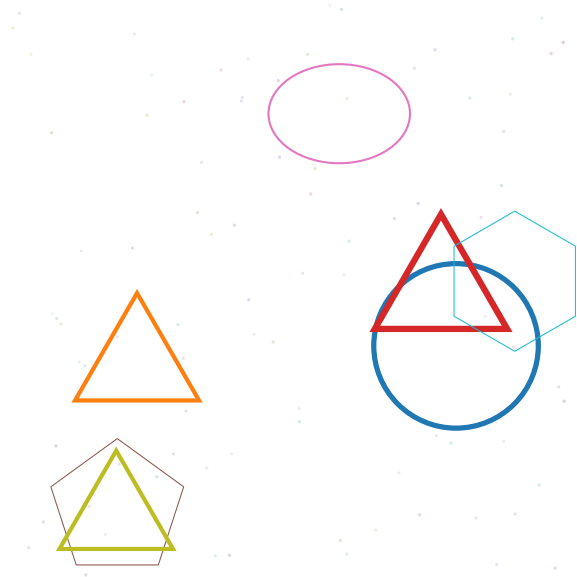[{"shape": "circle", "thickness": 2.5, "radius": 0.71, "center": [0.79, 0.4]}, {"shape": "triangle", "thickness": 2, "radius": 0.62, "center": [0.237, 0.368]}, {"shape": "triangle", "thickness": 3, "radius": 0.66, "center": [0.764, 0.496]}, {"shape": "pentagon", "thickness": 0.5, "radius": 0.6, "center": [0.203, 0.119]}, {"shape": "oval", "thickness": 1, "radius": 0.61, "center": [0.587, 0.802]}, {"shape": "triangle", "thickness": 2, "radius": 0.57, "center": [0.201, 0.105]}, {"shape": "hexagon", "thickness": 0.5, "radius": 0.61, "center": [0.891, 0.512]}]